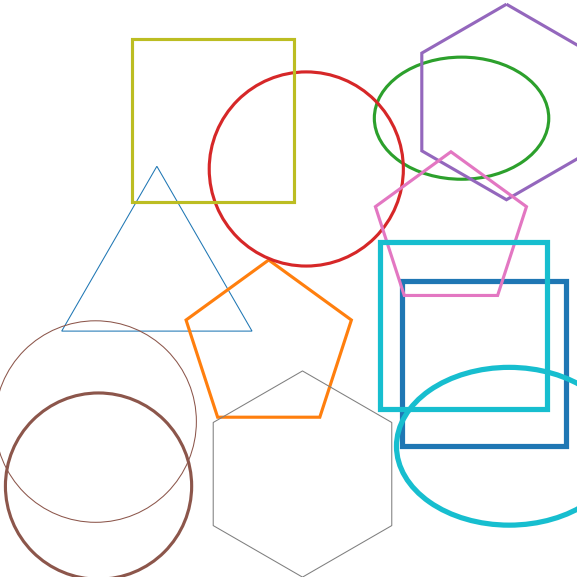[{"shape": "square", "thickness": 2.5, "radius": 0.71, "center": [0.839, 0.37]}, {"shape": "triangle", "thickness": 0.5, "radius": 0.95, "center": [0.272, 0.521]}, {"shape": "pentagon", "thickness": 1.5, "radius": 0.75, "center": [0.465, 0.398]}, {"shape": "oval", "thickness": 1.5, "radius": 0.76, "center": [0.799, 0.794]}, {"shape": "circle", "thickness": 1.5, "radius": 0.84, "center": [0.53, 0.707]}, {"shape": "hexagon", "thickness": 1.5, "radius": 0.85, "center": [0.877, 0.823]}, {"shape": "circle", "thickness": 1.5, "radius": 0.81, "center": [0.171, 0.157]}, {"shape": "circle", "thickness": 0.5, "radius": 0.87, "center": [0.166, 0.269]}, {"shape": "pentagon", "thickness": 1.5, "radius": 0.69, "center": [0.781, 0.599]}, {"shape": "hexagon", "thickness": 0.5, "radius": 0.89, "center": [0.524, 0.178]}, {"shape": "square", "thickness": 1.5, "radius": 0.7, "center": [0.369, 0.791]}, {"shape": "square", "thickness": 2.5, "radius": 0.72, "center": [0.802, 0.436]}, {"shape": "oval", "thickness": 2.5, "radius": 0.98, "center": [0.882, 0.226]}]